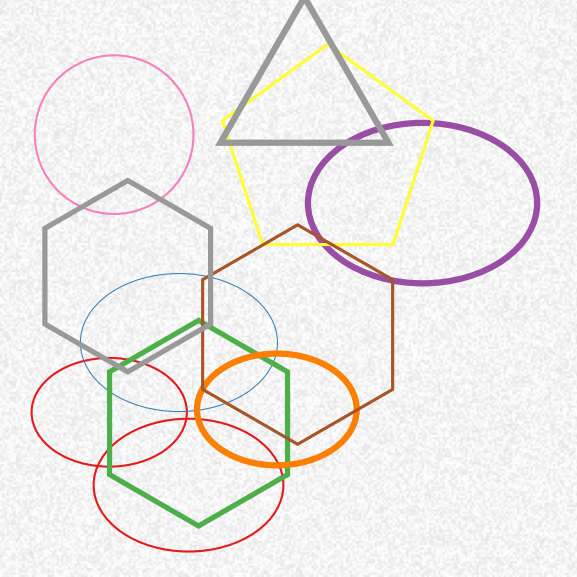[{"shape": "oval", "thickness": 1, "radius": 0.67, "center": [0.189, 0.285]}, {"shape": "oval", "thickness": 1, "radius": 0.82, "center": [0.326, 0.159]}, {"shape": "oval", "thickness": 0.5, "radius": 0.85, "center": [0.31, 0.406]}, {"shape": "hexagon", "thickness": 2.5, "radius": 0.89, "center": [0.344, 0.266]}, {"shape": "oval", "thickness": 3, "radius": 0.99, "center": [0.732, 0.647]}, {"shape": "oval", "thickness": 3, "radius": 0.69, "center": [0.479, 0.29]}, {"shape": "pentagon", "thickness": 1.5, "radius": 0.96, "center": [0.568, 0.731]}, {"shape": "hexagon", "thickness": 1.5, "radius": 0.95, "center": [0.515, 0.42]}, {"shape": "circle", "thickness": 1, "radius": 0.69, "center": [0.198, 0.766]}, {"shape": "triangle", "thickness": 3, "radius": 0.84, "center": [0.527, 0.836]}, {"shape": "hexagon", "thickness": 2.5, "radius": 0.83, "center": [0.221, 0.521]}]